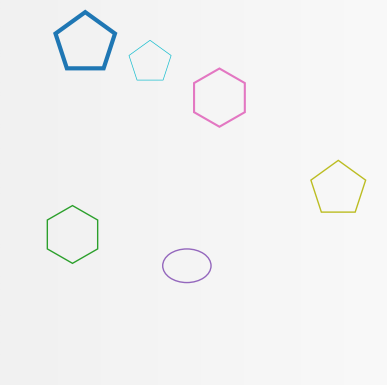[{"shape": "pentagon", "thickness": 3, "radius": 0.4, "center": [0.22, 0.888]}, {"shape": "hexagon", "thickness": 1, "radius": 0.37, "center": [0.187, 0.391]}, {"shape": "oval", "thickness": 1, "radius": 0.31, "center": [0.482, 0.31]}, {"shape": "hexagon", "thickness": 1.5, "radius": 0.38, "center": [0.566, 0.746]}, {"shape": "pentagon", "thickness": 1, "radius": 0.37, "center": [0.873, 0.509]}, {"shape": "pentagon", "thickness": 0.5, "radius": 0.29, "center": [0.387, 0.838]}]